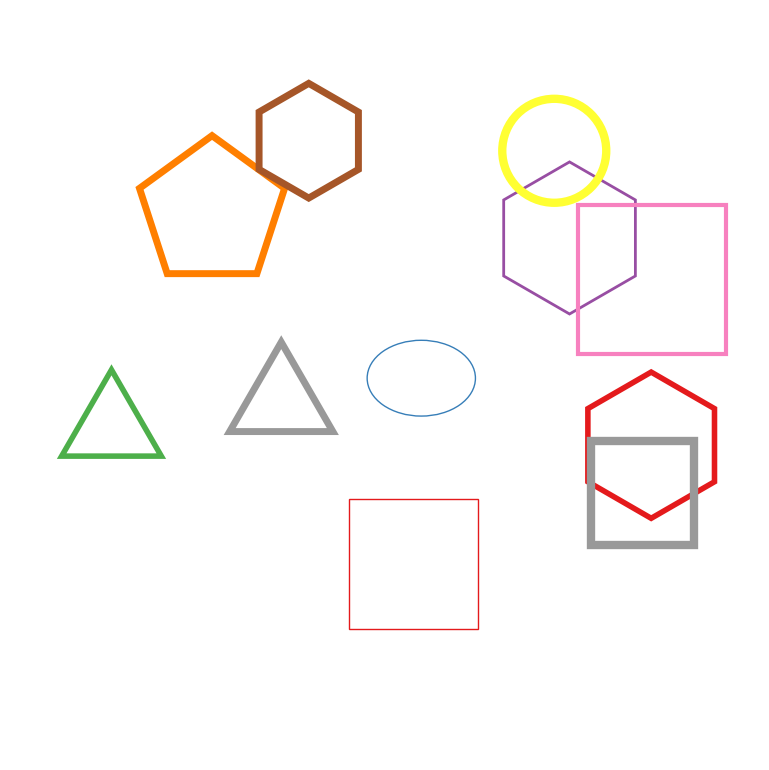[{"shape": "square", "thickness": 0.5, "radius": 0.42, "center": [0.537, 0.267]}, {"shape": "hexagon", "thickness": 2, "radius": 0.47, "center": [0.846, 0.422]}, {"shape": "oval", "thickness": 0.5, "radius": 0.35, "center": [0.547, 0.509]}, {"shape": "triangle", "thickness": 2, "radius": 0.37, "center": [0.145, 0.445]}, {"shape": "hexagon", "thickness": 1, "radius": 0.49, "center": [0.74, 0.691]}, {"shape": "pentagon", "thickness": 2.5, "radius": 0.5, "center": [0.275, 0.725]}, {"shape": "circle", "thickness": 3, "radius": 0.34, "center": [0.72, 0.804]}, {"shape": "hexagon", "thickness": 2.5, "radius": 0.37, "center": [0.401, 0.817]}, {"shape": "square", "thickness": 1.5, "radius": 0.48, "center": [0.847, 0.637]}, {"shape": "square", "thickness": 3, "radius": 0.34, "center": [0.834, 0.36]}, {"shape": "triangle", "thickness": 2.5, "radius": 0.39, "center": [0.365, 0.478]}]